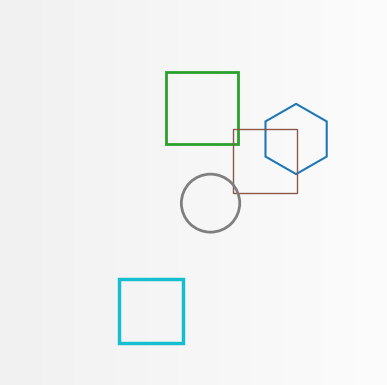[{"shape": "hexagon", "thickness": 1.5, "radius": 0.46, "center": [0.764, 0.639]}, {"shape": "square", "thickness": 2, "radius": 0.47, "center": [0.522, 0.72]}, {"shape": "square", "thickness": 1, "radius": 0.42, "center": [0.684, 0.582]}, {"shape": "circle", "thickness": 2, "radius": 0.38, "center": [0.543, 0.472]}, {"shape": "square", "thickness": 2.5, "radius": 0.41, "center": [0.389, 0.193]}]